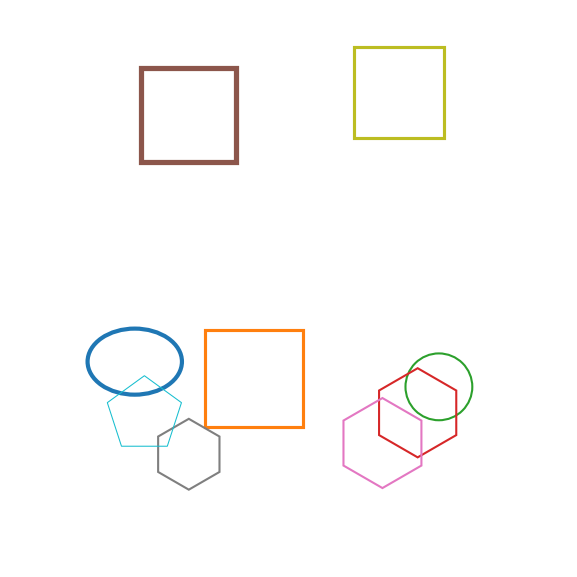[{"shape": "oval", "thickness": 2, "radius": 0.41, "center": [0.233, 0.373]}, {"shape": "square", "thickness": 1.5, "radius": 0.42, "center": [0.44, 0.344]}, {"shape": "circle", "thickness": 1, "radius": 0.29, "center": [0.76, 0.329]}, {"shape": "hexagon", "thickness": 1, "radius": 0.39, "center": [0.723, 0.284]}, {"shape": "square", "thickness": 2.5, "radius": 0.41, "center": [0.326, 0.8]}, {"shape": "hexagon", "thickness": 1, "radius": 0.39, "center": [0.662, 0.232]}, {"shape": "hexagon", "thickness": 1, "radius": 0.31, "center": [0.327, 0.213]}, {"shape": "square", "thickness": 1.5, "radius": 0.39, "center": [0.691, 0.839]}, {"shape": "pentagon", "thickness": 0.5, "radius": 0.34, "center": [0.25, 0.281]}]